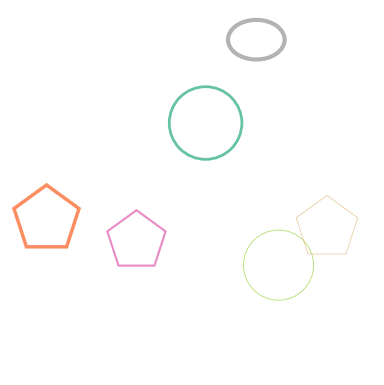[{"shape": "circle", "thickness": 2, "radius": 0.47, "center": [0.534, 0.68]}, {"shape": "pentagon", "thickness": 2.5, "radius": 0.44, "center": [0.121, 0.431]}, {"shape": "pentagon", "thickness": 1.5, "radius": 0.4, "center": [0.354, 0.374]}, {"shape": "circle", "thickness": 0.5, "radius": 0.46, "center": [0.723, 0.311]}, {"shape": "pentagon", "thickness": 0.5, "radius": 0.42, "center": [0.849, 0.408]}, {"shape": "oval", "thickness": 3, "radius": 0.37, "center": [0.666, 0.897]}]